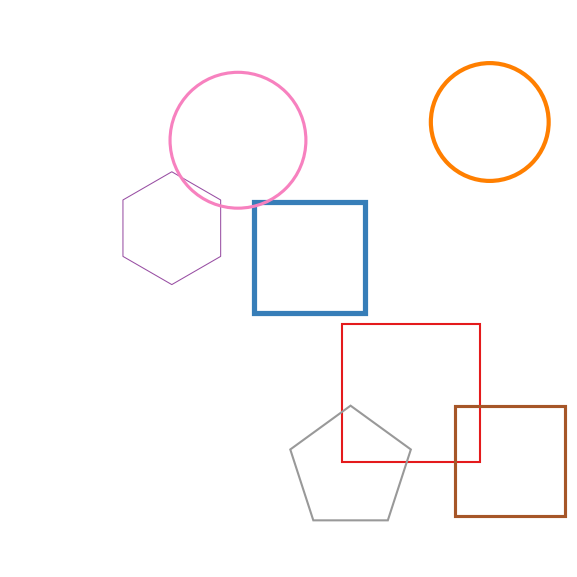[{"shape": "square", "thickness": 1, "radius": 0.6, "center": [0.711, 0.318]}, {"shape": "square", "thickness": 2.5, "radius": 0.48, "center": [0.536, 0.553]}, {"shape": "hexagon", "thickness": 0.5, "radius": 0.49, "center": [0.297, 0.604]}, {"shape": "circle", "thickness": 2, "radius": 0.51, "center": [0.848, 0.788]}, {"shape": "square", "thickness": 1.5, "radius": 0.48, "center": [0.884, 0.2]}, {"shape": "circle", "thickness": 1.5, "radius": 0.59, "center": [0.412, 0.756]}, {"shape": "pentagon", "thickness": 1, "radius": 0.55, "center": [0.607, 0.187]}]